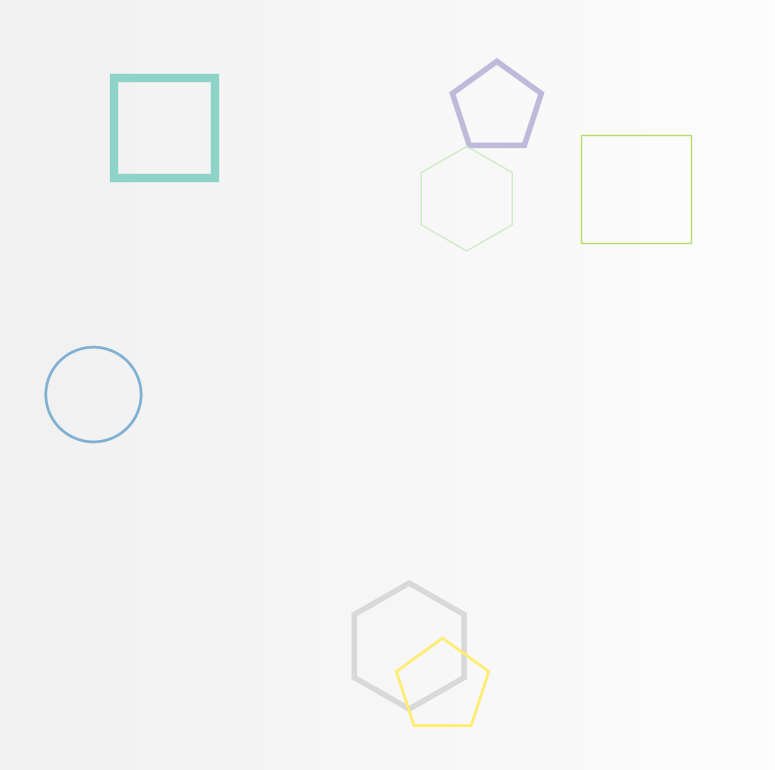[{"shape": "square", "thickness": 3, "radius": 0.33, "center": [0.213, 0.834]}, {"shape": "pentagon", "thickness": 2, "radius": 0.3, "center": [0.641, 0.86]}, {"shape": "circle", "thickness": 1, "radius": 0.31, "center": [0.121, 0.488]}, {"shape": "square", "thickness": 0.5, "radius": 0.35, "center": [0.821, 0.755]}, {"shape": "hexagon", "thickness": 2, "radius": 0.41, "center": [0.528, 0.161]}, {"shape": "hexagon", "thickness": 0.5, "radius": 0.34, "center": [0.602, 0.742]}, {"shape": "pentagon", "thickness": 1, "radius": 0.31, "center": [0.571, 0.108]}]